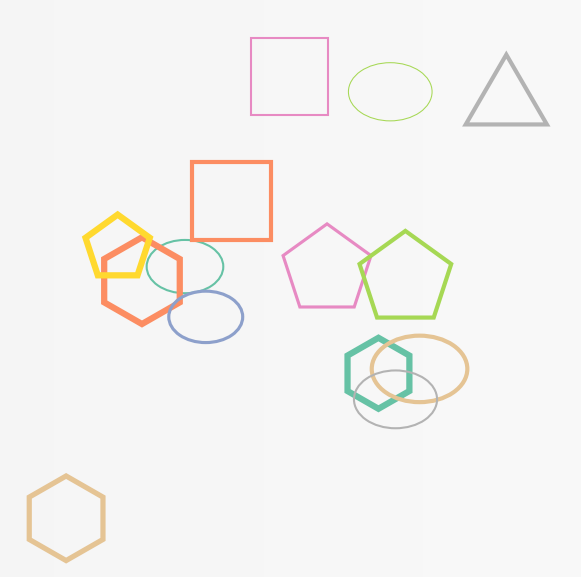[{"shape": "oval", "thickness": 1, "radius": 0.33, "center": [0.318, 0.538]}, {"shape": "hexagon", "thickness": 3, "radius": 0.31, "center": [0.651, 0.353]}, {"shape": "square", "thickness": 2, "radius": 0.34, "center": [0.399, 0.651]}, {"shape": "hexagon", "thickness": 3, "radius": 0.38, "center": [0.244, 0.513]}, {"shape": "oval", "thickness": 1.5, "radius": 0.32, "center": [0.354, 0.45]}, {"shape": "square", "thickness": 1, "radius": 0.33, "center": [0.498, 0.867]}, {"shape": "pentagon", "thickness": 1.5, "radius": 0.4, "center": [0.563, 0.532]}, {"shape": "oval", "thickness": 0.5, "radius": 0.36, "center": [0.671, 0.84]}, {"shape": "pentagon", "thickness": 2, "radius": 0.41, "center": [0.697, 0.516]}, {"shape": "pentagon", "thickness": 3, "radius": 0.29, "center": [0.202, 0.569]}, {"shape": "oval", "thickness": 2, "radius": 0.41, "center": [0.722, 0.36]}, {"shape": "hexagon", "thickness": 2.5, "radius": 0.37, "center": [0.114, 0.102]}, {"shape": "triangle", "thickness": 2, "radius": 0.4, "center": [0.871, 0.824]}, {"shape": "oval", "thickness": 1, "radius": 0.36, "center": [0.68, 0.308]}]